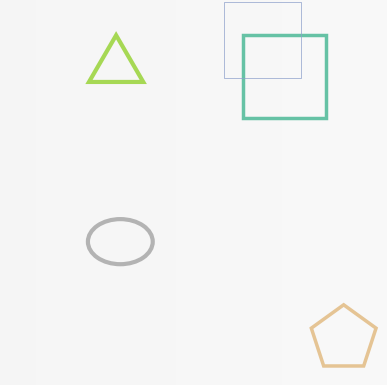[{"shape": "square", "thickness": 2.5, "radius": 0.54, "center": [0.734, 0.801]}, {"shape": "square", "thickness": 0.5, "radius": 0.49, "center": [0.677, 0.897]}, {"shape": "triangle", "thickness": 3, "radius": 0.4, "center": [0.3, 0.828]}, {"shape": "pentagon", "thickness": 2.5, "radius": 0.44, "center": [0.887, 0.12]}, {"shape": "oval", "thickness": 3, "radius": 0.42, "center": [0.311, 0.372]}]